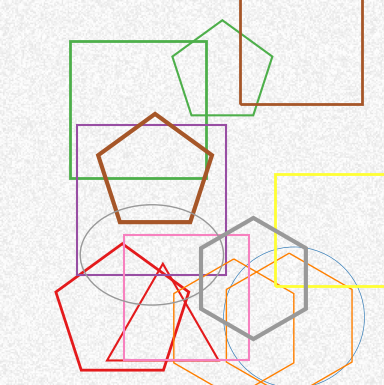[{"shape": "pentagon", "thickness": 2, "radius": 0.91, "center": [0.318, 0.185]}, {"shape": "triangle", "thickness": 1.5, "radius": 0.84, "center": [0.423, 0.147]}, {"shape": "circle", "thickness": 0.5, "radius": 0.91, "center": [0.764, 0.176]}, {"shape": "square", "thickness": 2, "radius": 0.89, "center": [0.359, 0.715]}, {"shape": "pentagon", "thickness": 1.5, "radius": 0.68, "center": [0.578, 0.811]}, {"shape": "square", "thickness": 1.5, "radius": 0.97, "center": [0.394, 0.48]}, {"shape": "hexagon", "thickness": 1, "radius": 0.9, "center": [0.607, 0.147]}, {"shape": "hexagon", "thickness": 1, "radius": 0.94, "center": [0.751, 0.154]}, {"shape": "square", "thickness": 2, "radius": 0.72, "center": [0.859, 0.403]}, {"shape": "square", "thickness": 2, "radius": 0.79, "center": [0.782, 0.888]}, {"shape": "pentagon", "thickness": 3, "radius": 0.78, "center": [0.403, 0.549]}, {"shape": "square", "thickness": 1.5, "radius": 0.81, "center": [0.485, 0.227]}, {"shape": "hexagon", "thickness": 3, "radius": 0.79, "center": [0.658, 0.277]}, {"shape": "oval", "thickness": 1, "radius": 0.93, "center": [0.394, 0.338]}]